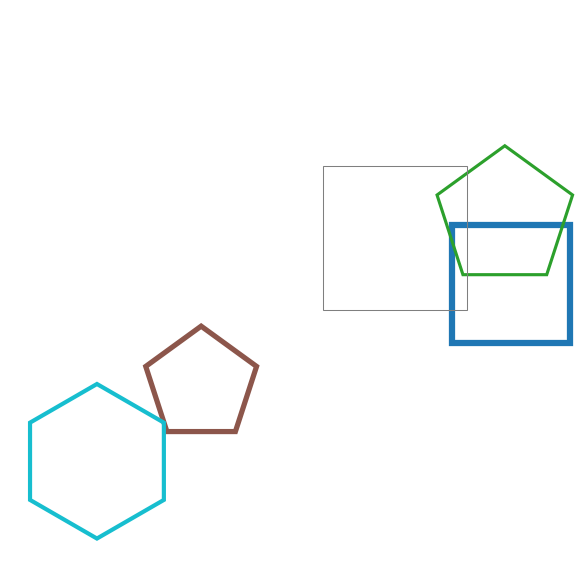[{"shape": "square", "thickness": 3, "radius": 0.51, "center": [0.885, 0.508]}, {"shape": "pentagon", "thickness": 1.5, "radius": 0.62, "center": [0.874, 0.623]}, {"shape": "pentagon", "thickness": 2.5, "radius": 0.5, "center": [0.348, 0.333]}, {"shape": "square", "thickness": 0.5, "radius": 0.62, "center": [0.684, 0.587]}, {"shape": "hexagon", "thickness": 2, "radius": 0.67, "center": [0.168, 0.2]}]